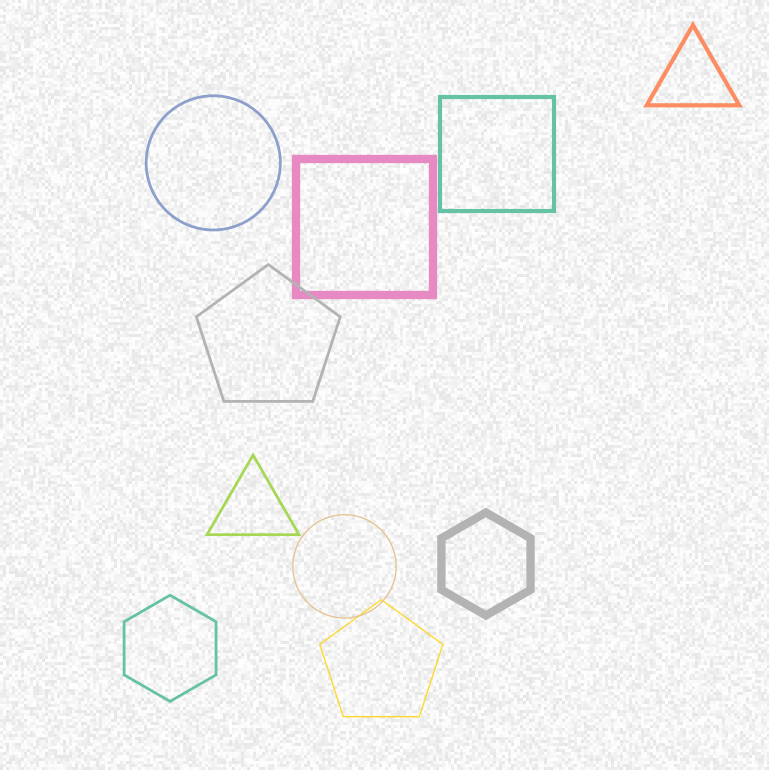[{"shape": "square", "thickness": 1.5, "radius": 0.37, "center": [0.646, 0.8]}, {"shape": "hexagon", "thickness": 1, "radius": 0.34, "center": [0.221, 0.158]}, {"shape": "triangle", "thickness": 1.5, "radius": 0.35, "center": [0.9, 0.898]}, {"shape": "circle", "thickness": 1, "radius": 0.44, "center": [0.277, 0.788]}, {"shape": "square", "thickness": 3, "radius": 0.44, "center": [0.473, 0.705]}, {"shape": "triangle", "thickness": 1, "radius": 0.34, "center": [0.329, 0.34]}, {"shape": "pentagon", "thickness": 0.5, "radius": 0.42, "center": [0.495, 0.137]}, {"shape": "circle", "thickness": 0.5, "radius": 0.34, "center": [0.447, 0.264]}, {"shape": "pentagon", "thickness": 1, "radius": 0.49, "center": [0.348, 0.558]}, {"shape": "hexagon", "thickness": 3, "radius": 0.33, "center": [0.631, 0.268]}]